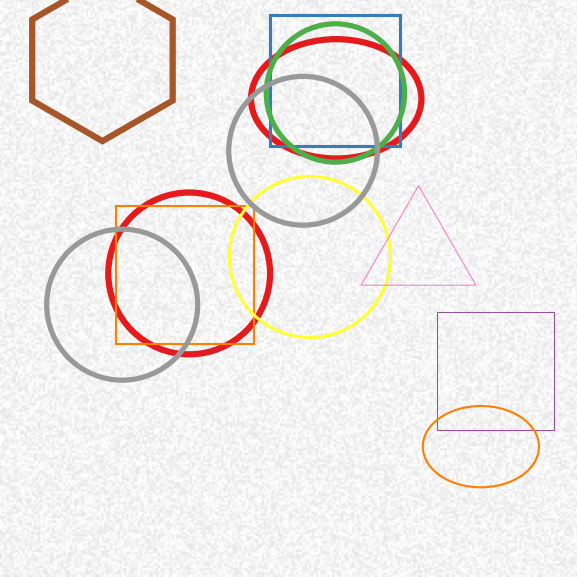[{"shape": "oval", "thickness": 3, "radius": 0.74, "center": [0.582, 0.828]}, {"shape": "circle", "thickness": 3, "radius": 0.7, "center": [0.328, 0.526]}, {"shape": "square", "thickness": 1.5, "radius": 0.56, "center": [0.58, 0.86]}, {"shape": "circle", "thickness": 2.5, "radius": 0.6, "center": [0.581, 0.838]}, {"shape": "square", "thickness": 0.5, "radius": 0.51, "center": [0.858, 0.356]}, {"shape": "oval", "thickness": 1, "radius": 0.5, "center": [0.833, 0.226]}, {"shape": "square", "thickness": 1, "radius": 0.6, "center": [0.321, 0.523]}, {"shape": "circle", "thickness": 1.5, "radius": 0.7, "center": [0.537, 0.554]}, {"shape": "hexagon", "thickness": 3, "radius": 0.7, "center": [0.177, 0.895]}, {"shape": "triangle", "thickness": 0.5, "radius": 0.57, "center": [0.725, 0.563]}, {"shape": "circle", "thickness": 2.5, "radius": 0.65, "center": [0.212, 0.472]}, {"shape": "circle", "thickness": 2.5, "radius": 0.64, "center": [0.525, 0.738]}]